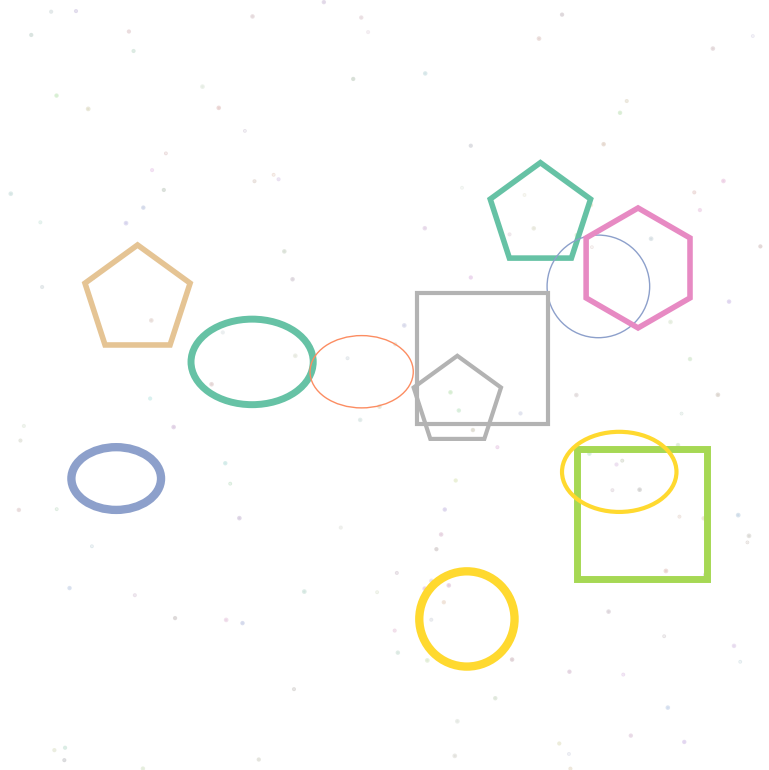[{"shape": "pentagon", "thickness": 2, "radius": 0.34, "center": [0.702, 0.72]}, {"shape": "oval", "thickness": 2.5, "radius": 0.4, "center": [0.327, 0.53]}, {"shape": "oval", "thickness": 0.5, "radius": 0.34, "center": [0.47, 0.517]}, {"shape": "oval", "thickness": 3, "radius": 0.29, "center": [0.151, 0.379]}, {"shape": "circle", "thickness": 0.5, "radius": 0.33, "center": [0.777, 0.628]}, {"shape": "hexagon", "thickness": 2, "radius": 0.39, "center": [0.829, 0.652]}, {"shape": "square", "thickness": 2.5, "radius": 0.42, "center": [0.834, 0.333]}, {"shape": "oval", "thickness": 1.5, "radius": 0.37, "center": [0.804, 0.387]}, {"shape": "circle", "thickness": 3, "radius": 0.31, "center": [0.606, 0.196]}, {"shape": "pentagon", "thickness": 2, "radius": 0.36, "center": [0.179, 0.61]}, {"shape": "pentagon", "thickness": 1.5, "radius": 0.3, "center": [0.594, 0.478]}, {"shape": "square", "thickness": 1.5, "radius": 0.42, "center": [0.627, 0.534]}]